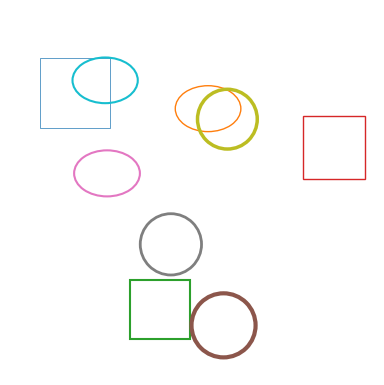[{"shape": "square", "thickness": 0.5, "radius": 0.45, "center": [0.195, 0.759]}, {"shape": "oval", "thickness": 1, "radius": 0.43, "center": [0.54, 0.718]}, {"shape": "square", "thickness": 1.5, "radius": 0.39, "center": [0.416, 0.196]}, {"shape": "square", "thickness": 1, "radius": 0.41, "center": [0.868, 0.617]}, {"shape": "circle", "thickness": 3, "radius": 0.42, "center": [0.581, 0.155]}, {"shape": "oval", "thickness": 1.5, "radius": 0.43, "center": [0.278, 0.55]}, {"shape": "circle", "thickness": 2, "radius": 0.4, "center": [0.444, 0.365]}, {"shape": "circle", "thickness": 2.5, "radius": 0.39, "center": [0.591, 0.691]}, {"shape": "oval", "thickness": 1.5, "radius": 0.42, "center": [0.273, 0.791]}]